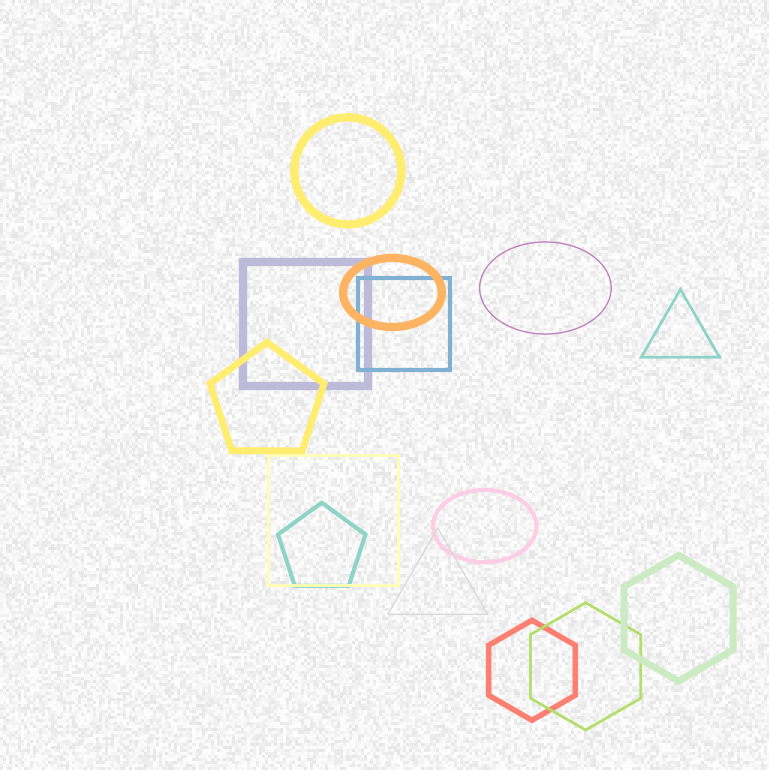[{"shape": "pentagon", "thickness": 1.5, "radius": 0.3, "center": [0.418, 0.287]}, {"shape": "triangle", "thickness": 1, "radius": 0.29, "center": [0.884, 0.565]}, {"shape": "square", "thickness": 1, "radius": 0.42, "center": [0.433, 0.325]}, {"shape": "square", "thickness": 3, "radius": 0.4, "center": [0.397, 0.579]}, {"shape": "hexagon", "thickness": 2, "radius": 0.32, "center": [0.691, 0.13]}, {"shape": "square", "thickness": 1.5, "radius": 0.3, "center": [0.524, 0.579]}, {"shape": "oval", "thickness": 3, "radius": 0.32, "center": [0.51, 0.62]}, {"shape": "hexagon", "thickness": 1, "radius": 0.41, "center": [0.761, 0.135]}, {"shape": "oval", "thickness": 1.5, "radius": 0.34, "center": [0.63, 0.317]}, {"shape": "triangle", "thickness": 0.5, "radius": 0.37, "center": [0.569, 0.24]}, {"shape": "oval", "thickness": 0.5, "radius": 0.43, "center": [0.708, 0.626]}, {"shape": "hexagon", "thickness": 2.5, "radius": 0.41, "center": [0.881, 0.197]}, {"shape": "pentagon", "thickness": 2.5, "radius": 0.39, "center": [0.347, 0.478]}, {"shape": "circle", "thickness": 3, "radius": 0.35, "center": [0.452, 0.778]}]